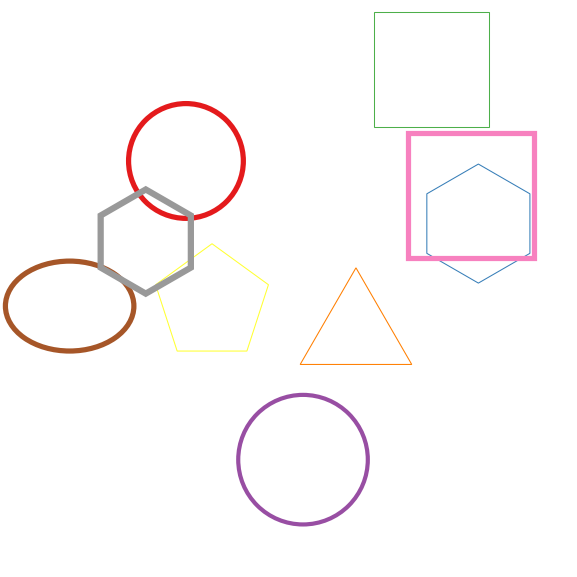[{"shape": "circle", "thickness": 2.5, "radius": 0.5, "center": [0.322, 0.72]}, {"shape": "hexagon", "thickness": 0.5, "radius": 0.52, "center": [0.828, 0.612]}, {"shape": "square", "thickness": 0.5, "radius": 0.5, "center": [0.747, 0.879]}, {"shape": "circle", "thickness": 2, "radius": 0.56, "center": [0.525, 0.203]}, {"shape": "triangle", "thickness": 0.5, "radius": 0.56, "center": [0.616, 0.424]}, {"shape": "pentagon", "thickness": 0.5, "radius": 0.51, "center": [0.367, 0.474]}, {"shape": "oval", "thickness": 2.5, "radius": 0.56, "center": [0.121, 0.469]}, {"shape": "square", "thickness": 2.5, "radius": 0.54, "center": [0.816, 0.661]}, {"shape": "hexagon", "thickness": 3, "radius": 0.45, "center": [0.252, 0.581]}]